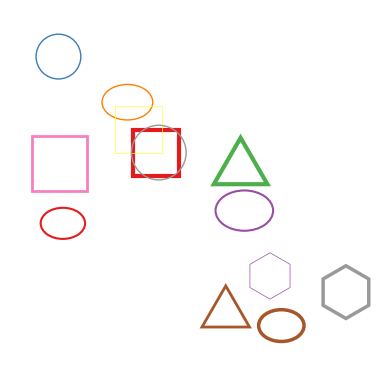[{"shape": "oval", "thickness": 1.5, "radius": 0.29, "center": [0.163, 0.42]}, {"shape": "square", "thickness": 3, "radius": 0.3, "center": [0.404, 0.603]}, {"shape": "circle", "thickness": 1, "radius": 0.29, "center": [0.152, 0.853]}, {"shape": "triangle", "thickness": 3, "radius": 0.4, "center": [0.625, 0.562]}, {"shape": "oval", "thickness": 1.5, "radius": 0.37, "center": [0.635, 0.453]}, {"shape": "hexagon", "thickness": 0.5, "radius": 0.3, "center": [0.701, 0.283]}, {"shape": "oval", "thickness": 1, "radius": 0.33, "center": [0.331, 0.735]}, {"shape": "square", "thickness": 0.5, "radius": 0.31, "center": [0.36, 0.663]}, {"shape": "oval", "thickness": 2.5, "radius": 0.29, "center": [0.731, 0.154]}, {"shape": "triangle", "thickness": 2, "radius": 0.36, "center": [0.586, 0.186]}, {"shape": "square", "thickness": 2, "radius": 0.35, "center": [0.155, 0.576]}, {"shape": "circle", "thickness": 1, "radius": 0.35, "center": [0.412, 0.604]}, {"shape": "hexagon", "thickness": 2.5, "radius": 0.34, "center": [0.899, 0.241]}]